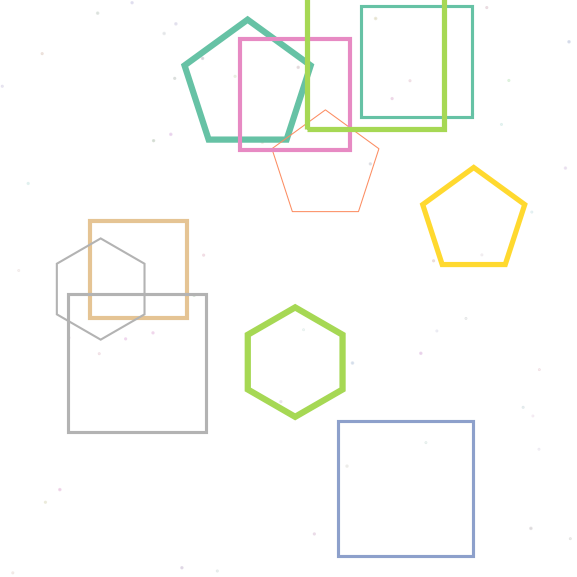[{"shape": "pentagon", "thickness": 3, "radius": 0.57, "center": [0.429, 0.85]}, {"shape": "square", "thickness": 1.5, "radius": 0.48, "center": [0.721, 0.893]}, {"shape": "pentagon", "thickness": 0.5, "radius": 0.49, "center": [0.563, 0.711]}, {"shape": "square", "thickness": 1.5, "radius": 0.59, "center": [0.702, 0.153]}, {"shape": "square", "thickness": 2, "radius": 0.48, "center": [0.511, 0.836]}, {"shape": "square", "thickness": 2.5, "radius": 0.59, "center": [0.651, 0.894]}, {"shape": "hexagon", "thickness": 3, "radius": 0.47, "center": [0.511, 0.372]}, {"shape": "pentagon", "thickness": 2.5, "radius": 0.46, "center": [0.82, 0.616]}, {"shape": "square", "thickness": 2, "radius": 0.42, "center": [0.239, 0.533]}, {"shape": "hexagon", "thickness": 1, "radius": 0.44, "center": [0.174, 0.499]}, {"shape": "square", "thickness": 1.5, "radius": 0.6, "center": [0.237, 0.371]}]